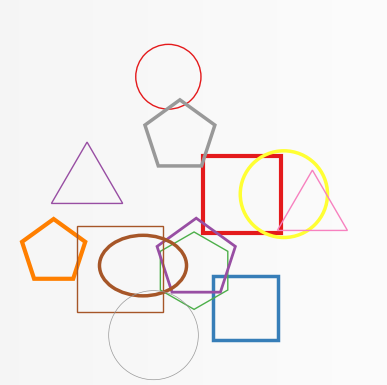[{"shape": "circle", "thickness": 1, "radius": 0.42, "center": [0.434, 0.801]}, {"shape": "square", "thickness": 3, "radius": 0.5, "center": [0.624, 0.495]}, {"shape": "square", "thickness": 2.5, "radius": 0.42, "center": [0.634, 0.2]}, {"shape": "hexagon", "thickness": 1, "radius": 0.5, "center": [0.501, 0.297]}, {"shape": "triangle", "thickness": 1, "radius": 0.53, "center": [0.225, 0.525]}, {"shape": "pentagon", "thickness": 2, "radius": 0.53, "center": [0.506, 0.327]}, {"shape": "pentagon", "thickness": 3, "radius": 0.43, "center": [0.138, 0.345]}, {"shape": "circle", "thickness": 2.5, "radius": 0.56, "center": [0.733, 0.496]}, {"shape": "square", "thickness": 1, "radius": 0.56, "center": [0.31, 0.3]}, {"shape": "oval", "thickness": 2.5, "radius": 0.56, "center": [0.369, 0.31]}, {"shape": "triangle", "thickness": 1, "radius": 0.52, "center": [0.806, 0.454]}, {"shape": "pentagon", "thickness": 2.5, "radius": 0.47, "center": [0.464, 0.646]}, {"shape": "circle", "thickness": 0.5, "radius": 0.58, "center": [0.396, 0.129]}]